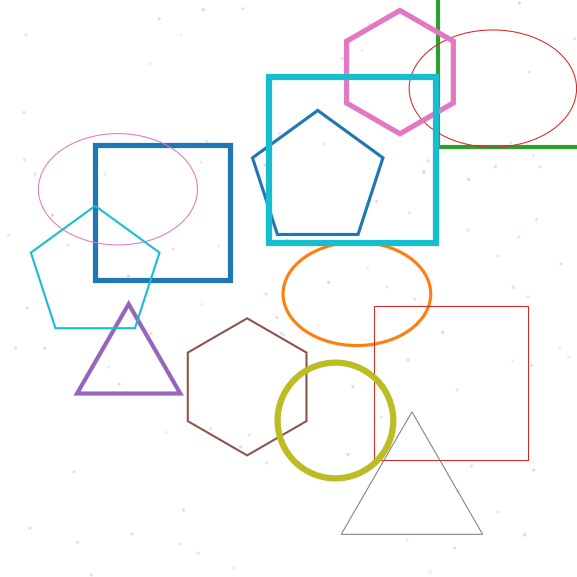[{"shape": "pentagon", "thickness": 1.5, "radius": 0.59, "center": [0.55, 0.689]}, {"shape": "square", "thickness": 2.5, "radius": 0.59, "center": [0.282, 0.631]}, {"shape": "oval", "thickness": 1.5, "radius": 0.64, "center": [0.618, 0.49]}, {"shape": "square", "thickness": 2, "radius": 0.65, "center": [0.888, 0.874]}, {"shape": "oval", "thickness": 0.5, "radius": 0.72, "center": [0.853, 0.846]}, {"shape": "square", "thickness": 0.5, "radius": 0.67, "center": [0.781, 0.336]}, {"shape": "triangle", "thickness": 2, "radius": 0.52, "center": [0.223, 0.369]}, {"shape": "hexagon", "thickness": 1, "radius": 0.59, "center": [0.428, 0.329]}, {"shape": "hexagon", "thickness": 2.5, "radius": 0.53, "center": [0.693, 0.874]}, {"shape": "oval", "thickness": 0.5, "radius": 0.69, "center": [0.204, 0.671]}, {"shape": "triangle", "thickness": 0.5, "radius": 0.71, "center": [0.713, 0.145]}, {"shape": "circle", "thickness": 3, "radius": 0.5, "center": [0.581, 0.271]}, {"shape": "pentagon", "thickness": 1, "radius": 0.59, "center": [0.165, 0.526]}, {"shape": "square", "thickness": 3, "radius": 0.72, "center": [0.61, 0.723]}]